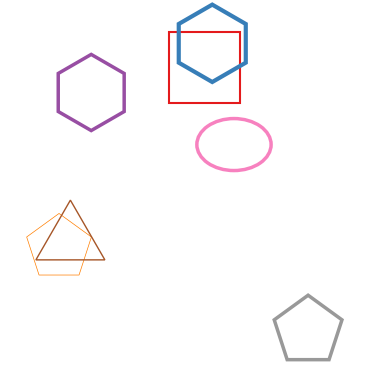[{"shape": "square", "thickness": 1.5, "radius": 0.46, "center": [0.531, 0.824]}, {"shape": "hexagon", "thickness": 3, "radius": 0.5, "center": [0.551, 0.887]}, {"shape": "hexagon", "thickness": 2.5, "radius": 0.49, "center": [0.237, 0.76]}, {"shape": "pentagon", "thickness": 0.5, "radius": 0.44, "center": [0.153, 0.357]}, {"shape": "triangle", "thickness": 1, "radius": 0.52, "center": [0.183, 0.377]}, {"shape": "oval", "thickness": 2.5, "radius": 0.48, "center": [0.608, 0.625]}, {"shape": "pentagon", "thickness": 2.5, "radius": 0.46, "center": [0.8, 0.141]}]